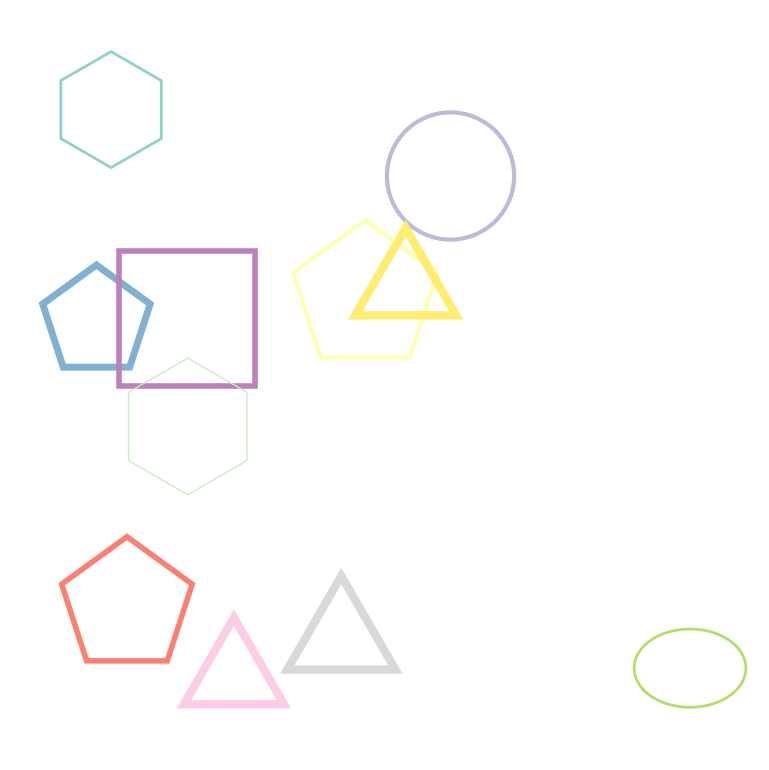[{"shape": "hexagon", "thickness": 1, "radius": 0.38, "center": [0.144, 0.858]}, {"shape": "pentagon", "thickness": 1.5, "radius": 0.49, "center": [0.474, 0.615]}, {"shape": "circle", "thickness": 1.5, "radius": 0.41, "center": [0.585, 0.771]}, {"shape": "pentagon", "thickness": 2, "radius": 0.45, "center": [0.165, 0.214]}, {"shape": "pentagon", "thickness": 2.5, "radius": 0.37, "center": [0.125, 0.583]}, {"shape": "oval", "thickness": 1, "radius": 0.36, "center": [0.896, 0.132]}, {"shape": "triangle", "thickness": 3, "radius": 0.38, "center": [0.304, 0.123]}, {"shape": "triangle", "thickness": 3, "radius": 0.41, "center": [0.443, 0.171]}, {"shape": "square", "thickness": 2, "radius": 0.44, "center": [0.243, 0.586]}, {"shape": "hexagon", "thickness": 0.5, "radius": 0.44, "center": [0.244, 0.446]}, {"shape": "triangle", "thickness": 3, "radius": 0.38, "center": [0.527, 0.628]}]